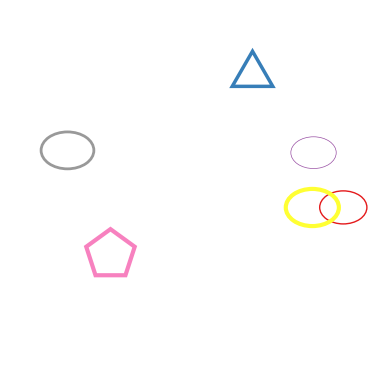[{"shape": "oval", "thickness": 1, "radius": 0.31, "center": [0.892, 0.461]}, {"shape": "triangle", "thickness": 2.5, "radius": 0.3, "center": [0.656, 0.806]}, {"shape": "oval", "thickness": 0.5, "radius": 0.29, "center": [0.814, 0.603]}, {"shape": "oval", "thickness": 3, "radius": 0.34, "center": [0.811, 0.461]}, {"shape": "pentagon", "thickness": 3, "radius": 0.33, "center": [0.287, 0.339]}, {"shape": "oval", "thickness": 2, "radius": 0.34, "center": [0.175, 0.609]}]